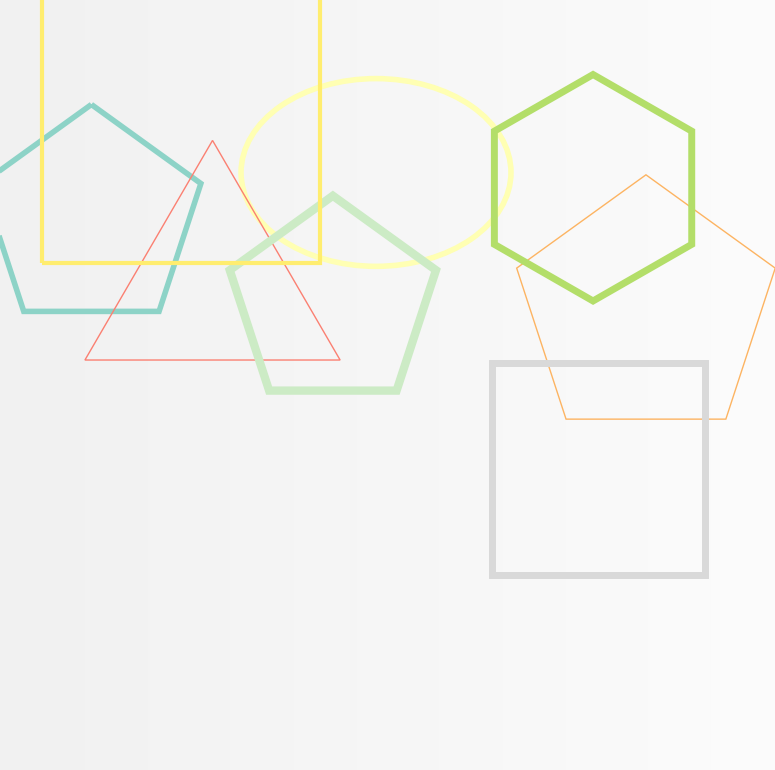[{"shape": "pentagon", "thickness": 2, "radius": 0.74, "center": [0.118, 0.716]}, {"shape": "oval", "thickness": 2, "radius": 0.87, "center": [0.485, 0.776]}, {"shape": "triangle", "thickness": 0.5, "radius": 0.95, "center": [0.274, 0.628]}, {"shape": "pentagon", "thickness": 0.5, "radius": 0.88, "center": [0.833, 0.598]}, {"shape": "hexagon", "thickness": 2.5, "radius": 0.74, "center": [0.765, 0.756]}, {"shape": "square", "thickness": 2.5, "radius": 0.69, "center": [0.772, 0.391]}, {"shape": "pentagon", "thickness": 3, "radius": 0.7, "center": [0.429, 0.606]}, {"shape": "square", "thickness": 1.5, "radius": 0.9, "center": [0.234, 0.837]}]